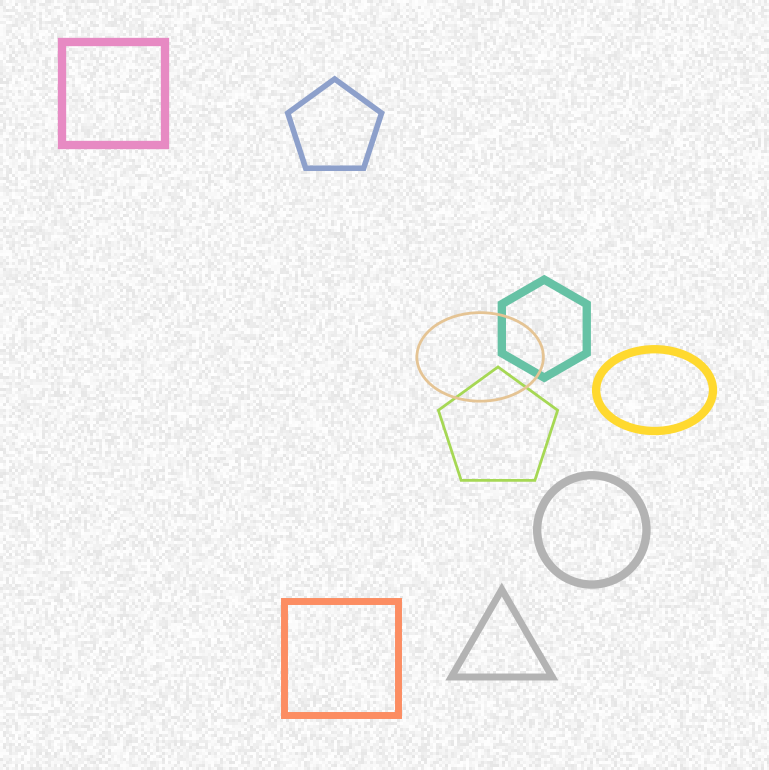[{"shape": "hexagon", "thickness": 3, "radius": 0.32, "center": [0.707, 0.573]}, {"shape": "square", "thickness": 2.5, "radius": 0.37, "center": [0.443, 0.146]}, {"shape": "pentagon", "thickness": 2, "radius": 0.32, "center": [0.435, 0.833]}, {"shape": "square", "thickness": 3, "radius": 0.33, "center": [0.147, 0.879]}, {"shape": "pentagon", "thickness": 1, "radius": 0.41, "center": [0.647, 0.442]}, {"shape": "oval", "thickness": 3, "radius": 0.38, "center": [0.85, 0.493]}, {"shape": "oval", "thickness": 1, "radius": 0.41, "center": [0.624, 0.536]}, {"shape": "circle", "thickness": 3, "radius": 0.35, "center": [0.769, 0.312]}, {"shape": "triangle", "thickness": 2.5, "radius": 0.38, "center": [0.652, 0.159]}]